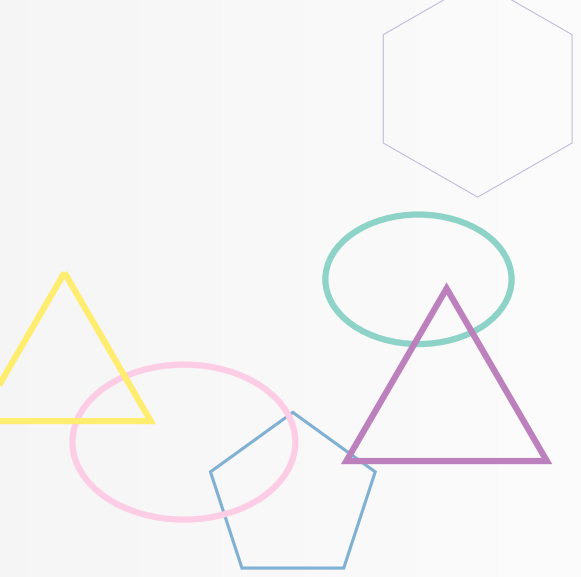[{"shape": "oval", "thickness": 3, "radius": 0.8, "center": [0.72, 0.516]}, {"shape": "hexagon", "thickness": 0.5, "radius": 0.94, "center": [0.822, 0.845]}, {"shape": "pentagon", "thickness": 1.5, "radius": 0.74, "center": [0.504, 0.136]}, {"shape": "oval", "thickness": 3, "radius": 0.96, "center": [0.316, 0.234]}, {"shape": "triangle", "thickness": 3, "radius": 1.0, "center": [0.768, 0.3]}, {"shape": "triangle", "thickness": 3, "radius": 0.86, "center": [0.111, 0.356]}]